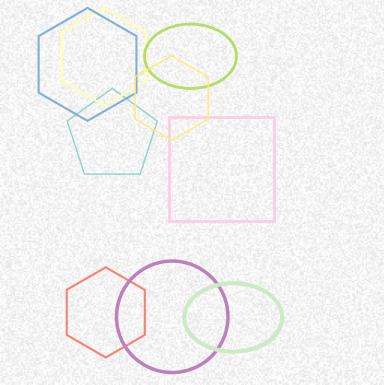[{"shape": "pentagon", "thickness": 1, "radius": 0.62, "center": [0.292, 0.647]}, {"shape": "hexagon", "thickness": 1.5, "radius": 0.63, "center": [0.27, 0.853]}, {"shape": "hexagon", "thickness": 1.5, "radius": 0.59, "center": [0.275, 0.189]}, {"shape": "hexagon", "thickness": 1.5, "radius": 0.73, "center": [0.227, 0.833]}, {"shape": "oval", "thickness": 2, "radius": 0.6, "center": [0.495, 0.854]}, {"shape": "square", "thickness": 2, "radius": 0.68, "center": [0.575, 0.562]}, {"shape": "circle", "thickness": 2.5, "radius": 0.72, "center": [0.447, 0.177]}, {"shape": "oval", "thickness": 3, "radius": 0.64, "center": [0.606, 0.175]}, {"shape": "hexagon", "thickness": 1, "radius": 0.55, "center": [0.446, 0.745]}]